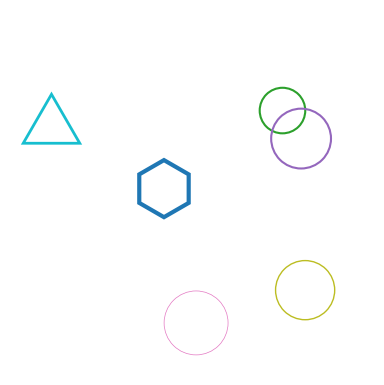[{"shape": "hexagon", "thickness": 3, "radius": 0.37, "center": [0.426, 0.51]}, {"shape": "circle", "thickness": 1.5, "radius": 0.3, "center": [0.734, 0.713]}, {"shape": "circle", "thickness": 1.5, "radius": 0.39, "center": [0.782, 0.64]}, {"shape": "circle", "thickness": 0.5, "radius": 0.42, "center": [0.509, 0.161]}, {"shape": "circle", "thickness": 1, "radius": 0.38, "center": [0.793, 0.246]}, {"shape": "triangle", "thickness": 2, "radius": 0.42, "center": [0.134, 0.67]}]